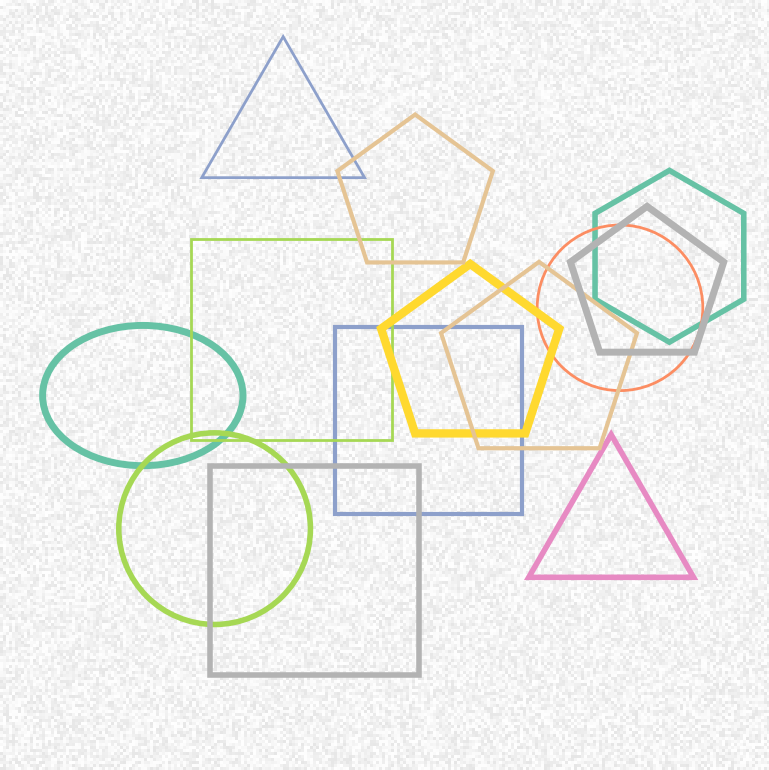[{"shape": "oval", "thickness": 2.5, "radius": 0.65, "center": [0.185, 0.486]}, {"shape": "hexagon", "thickness": 2, "radius": 0.56, "center": [0.869, 0.667]}, {"shape": "circle", "thickness": 1, "radius": 0.54, "center": [0.805, 0.6]}, {"shape": "triangle", "thickness": 1, "radius": 0.61, "center": [0.368, 0.83]}, {"shape": "square", "thickness": 1.5, "radius": 0.61, "center": [0.557, 0.454]}, {"shape": "triangle", "thickness": 2, "radius": 0.62, "center": [0.794, 0.312]}, {"shape": "square", "thickness": 1, "radius": 0.65, "center": [0.378, 0.559]}, {"shape": "circle", "thickness": 2, "radius": 0.62, "center": [0.279, 0.313]}, {"shape": "pentagon", "thickness": 3, "radius": 0.61, "center": [0.611, 0.536]}, {"shape": "pentagon", "thickness": 1.5, "radius": 0.67, "center": [0.7, 0.526]}, {"shape": "pentagon", "thickness": 1.5, "radius": 0.53, "center": [0.539, 0.745]}, {"shape": "pentagon", "thickness": 2.5, "radius": 0.52, "center": [0.84, 0.627]}, {"shape": "square", "thickness": 2, "radius": 0.68, "center": [0.408, 0.259]}]